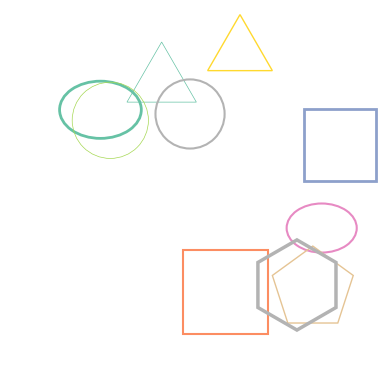[{"shape": "oval", "thickness": 2, "radius": 0.53, "center": [0.261, 0.715]}, {"shape": "triangle", "thickness": 0.5, "radius": 0.52, "center": [0.42, 0.787]}, {"shape": "square", "thickness": 1.5, "radius": 0.55, "center": [0.586, 0.241]}, {"shape": "square", "thickness": 2, "radius": 0.47, "center": [0.883, 0.623]}, {"shape": "oval", "thickness": 1.5, "radius": 0.46, "center": [0.836, 0.408]}, {"shape": "circle", "thickness": 0.5, "radius": 0.49, "center": [0.286, 0.687]}, {"shape": "triangle", "thickness": 1, "radius": 0.49, "center": [0.623, 0.865]}, {"shape": "pentagon", "thickness": 1, "radius": 0.55, "center": [0.812, 0.25]}, {"shape": "circle", "thickness": 1.5, "radius": 0.45, "center": [0.494, 0.704]}, {"shape": "hexagon", "thickness": 2.5, "radius": 0.59, "center": [0.771, 0.26]}]